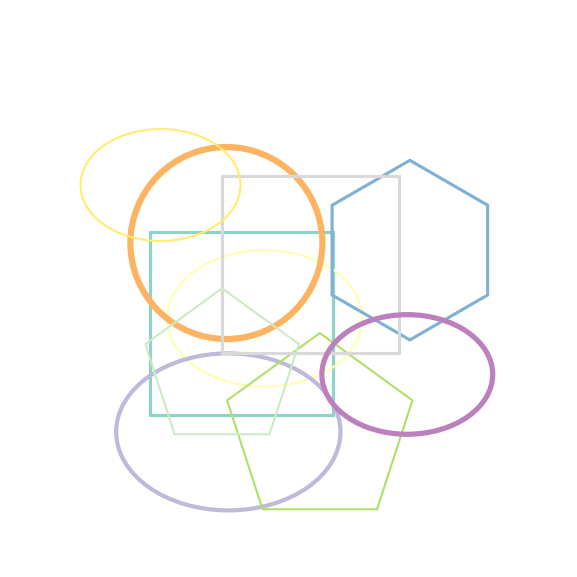[{"shape": "square", "thickness": 1.5, "radius": 0.79, "center": [0.418, 0.439]}, {"shape": "oval", "thickness": 1, "radius": 0.84, "center": [0.458, 0.448]}, {"shape": "oval", "thickness": 2, "radius": 0.97, "center": [0.395, 0.251]}, {"shape": "hexagon", "thickness": 1.5, "radius": 0.78, "center": [0.71, 0.566]}, {"shape": "circle", "thickness": 3, "radius": 0.83, "center": [0.392, 0.578]}, {"shape": "pentagon", "thickness": 1, "radius": 0.84, "center": [0.554, 0.254]}, {"shape": "square", "thickness": 1.5, "radius": 0.77, "center": [0.538, 0.541]}, {"shape": "oval", "thickness": 2.5, "radius": 0.74, "center": [0.705, 0.351]}, {"shape": "pentagon", "thickness": 1, "radius": 0.7, "center": [0.385, 0.36]}, {"shape": "oval", "thickness": 1, "radius": 0.69, "center": [0.278, 0.679]}]